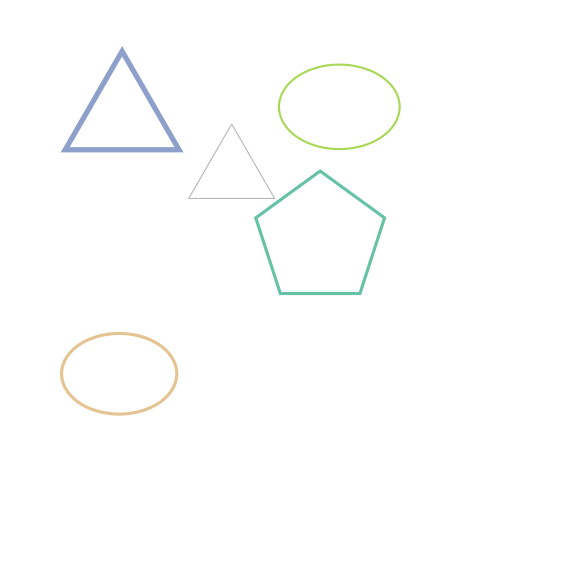[{"shape": "pentagon", "thickness": 1.5, "radius": 0.59, "center": [0.554, 0.586]}, {"shape": "triangle", "thickness": 2.5, "radius": 0.57, "center": [0.211, 0.797]}, {"shape": "oval", "thickness": 1, "radius": 0.52, "center": [0.588, 0.814]}, {"shape": "oval", "thickness": 1.5, "radius": 0.5, "center": [0.206, 0.352]}, {"shape": "triangle", "thickness": 0.5, "radius": 0.43, "center": [0.401, 0.698]}]